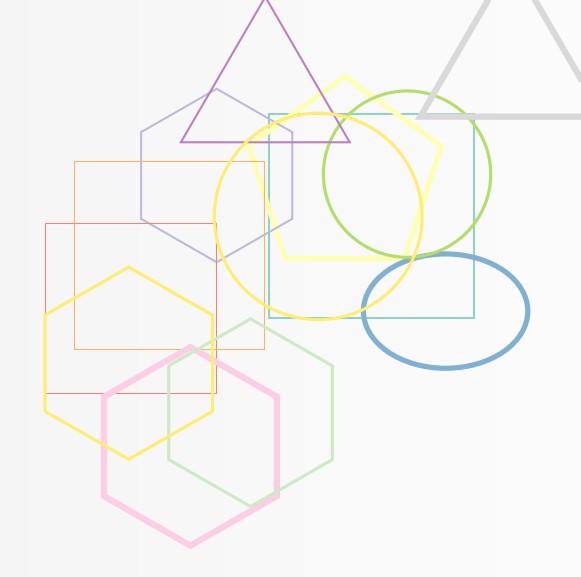[{"shape": "square", "thickness": 1, "radius": 0.88, "center": [0.639, 0.625]}, {"shape": "pentagon", "thickness": 2.5, "radius": 0.87, "center": [0.593, 0.693]}, {"shape": "hexagon", "thickness": 1, "radius": 0.75, "center": [0.373, 0.695]}, {"shape": "square", "thickness": 0.5, "radius": 0.73, "center": [0.225, 0.466]}, {"shape": "oval", "thickness": 2.5, "radius": 0.71, "center": [0.767, 0.46]}, {"shape": "square", "thickness": 0.5, "radius": 0.81, "center": [0.291, 0.558]}, {"shape": "circle", "thickness": 1.5, "radius": 0.72, "center": [0.7, 0.698]}, {"shape": "hexagon", "thickness": 3, "radius": 0.86, "center": [0.328, 0.226]}, {"shape": "triangle", "thickness": 3, "radius": 0.91, "center": [0.88, 0.888]}, {"shape": "triangle", "thickness": 1, "radius": 0.84, "center": [0.456, 0.837]}, {"shape": "hexagon", "thickness": 1.5, "radius": 0.81, "center": [0.431, 0.285]}, {"shape": "circle", "thickness": 1.5, "radius": 0.89, "center": [0.547, 0.624]}, {"shape": "hexagon", "thickness": 1.5, "radius": 0.83, "center": [0.221, 0.37]}]